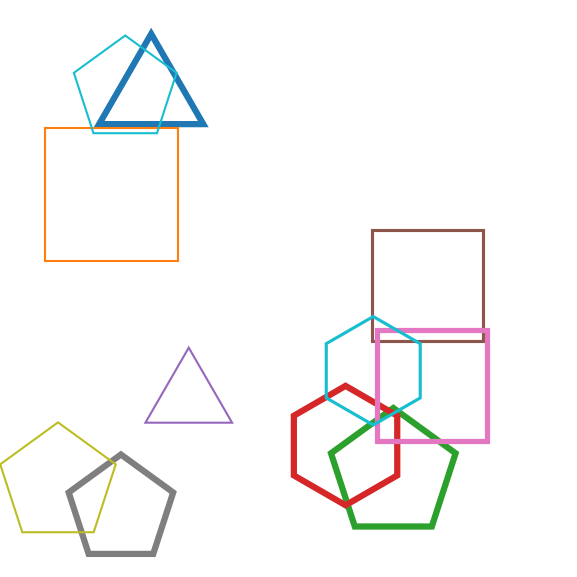[{"shape": "triangle", "thickness": 3, "radius": 0.52, "center": [0.262, 0.836]}, {"shape": "square", "thickness": 1, "radius": 0.58, "center": [0.193, 0.663]}, {"shape": "pentagon", "thickness": 3, "radius": 0.57, "center": [0.681, 0.179]}, {"shape": "hexagon", "thickness": 3, "radius": 0.52, "center": [0.598, 0.228]}, {"shape": "triangle", "thickness": 1, "radius": 0.43, "center": [0.327, 0.311]}, {"shape": "square", "thickness": 1.5, "radius": 0.48, "center": [0.741, 0.505]}, {"shape": "square", "thickness": 2.5, "radius": 0.48, "center": [0.748, 0.332]}, {"shape": "pentagon", "thickness": 3, "radius": 0.48, "center": [0.209, 0.117]}, {"shape": "pentagon", "thickness": 1, "radius": 0.53, "center": [0.1, 0.163]}, {"shape": "pentagon", "thickness": 1, "radius": 0.47, "center": [0.217, 0.844]}, {"shape": "hexagon", "thickness": 1.5, "radius": 0.47, "center": [0.646, 0.357]}]